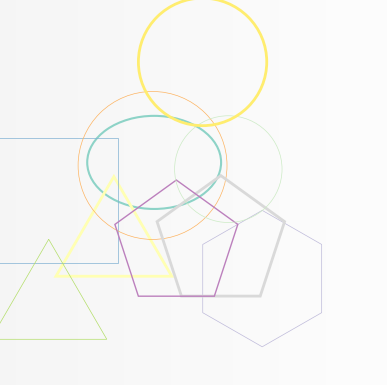[{"shape": "oval", "thickness": 1.5, "radius": 0.86, "center": [0.398, 0.578]}, {"shape": "triangle", "thickness": 2, "radius": 0.86, "center": [0.294, 0.369]}, {"shape": "hexagon", "thickness": 0.5, "radius": 0.89, "center": [0.677, 0.276]}, {"shape": "square", "thickness": 0.5, "radius": 0.81, "center": [0.143, 0.48]}, {"shape": "circle", "thickness": 0.5, "radius": 0.96, "center": [0.394, 0.57]}, {"shape": "triangle", "thickness": 0.5, "radius": 0.87, "center": [0.126, 0.205]}, {"shape": "pentagon", "thickness": 2, "radius": 0.87, "center": [0.57, 0.371]}, {"shape": "pentagon", "thickness": 1, "radius": 0.83, "center": [0.455, 0.366]}, {"shape": "circle", "thickness": 0.5, "radius": 0.69, "center": [0.589, 0.561]}, {"shape": "circle", "thickness": 2, "radius": 0.83, "center": [0.523, 0.839]}]